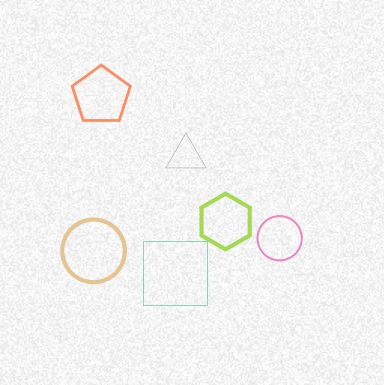[{"shape": "square", "thickness": 0.5, "radius": 0.41, "center": [0.455, 0.291]}, {"shape": "pentagon", "thickness": 2, "radius": 0.4, "center": [0.263, 0.751]}, {"shape": "circle", "thickness": 1.5, "radius": 0.29, "center": [0.726, 0.381]}, {"shape": "hexagon", "thickness": 3, "radius": 0.36, "center": [0.586, 0.425]}, {"shape": "circle", "thickness": 3, "radius": 0.41, "center": [0.243, 0.348]}, {"shape": "triangle", "thickness": 0.5, "radius": 0.3, "center": [0.483, 0.594]}]